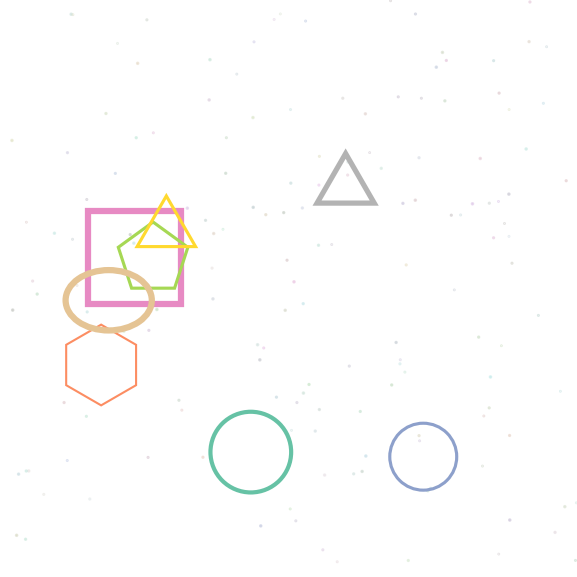[{"shape": "circle", "thickness": 2, "radius": 0.35, "center": [0.434, 0.216]}, {"shape": "hexagon", "thickness": 1, "radius": 0.35, "center": [0.175, 0.367]}, {"shape": "circle", "thickness": 1.5, "radius": 0.29, "center": [0.733, 0.208]}, {"shape": "square", "thickness": 3, "radius": 0.4, "center": [0.233, 0.554]}, {"shape": "pentagon", "thickness": 1.5, "radius": 0.32, "center": [0.265, 0.551]}, {"shape": "triangle", "thickness": 1.5, "radius": 0.29, "center": [0.288, 0.601]}, {"shape": "oval", "thickness": 3, "radius": 0.37, "center": [0.188, 0.479]}, {"shape": "triangle", "thickness": 2.5, "radius": 0.29, "center": [0.599, 0.676]}]